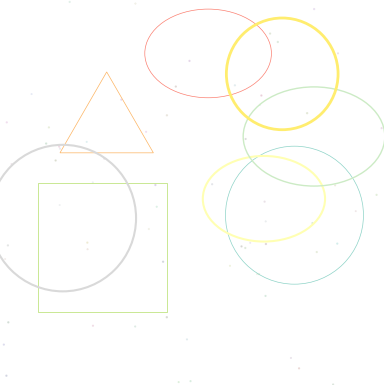[{"shape": "circle", "thickness": 0.5, "radius": 0.9, "center": [0.765, 0.441]}, {"shape": "oval", "thickness": 1.5, "radius": 0.79, "center": [0.686, 0.484]}, {"shape": "oval", "thickness": 0.5, "radius": 0.82, "center": [0.541, 0.861]}, {"shape": "triangle", "thickness": 0.5, "radius": 0.7, "center": [0.277, 0.673]}, {"shape": "square", "thickness": 0.5, "radius": 0.84, "center": [0.266, 0.358]}, {"shape": "circle", "thickness": 1.5, "radius": 0.95, "center": [0.163, 0.434]}, {"shape": "oval", "thickness": 1, "radius": 0.92, "center": [0.816, 0.646]}, {"shape": "circle", "thickness": 2, "radius": 0.73, "center": [0.733, 0.808]}]